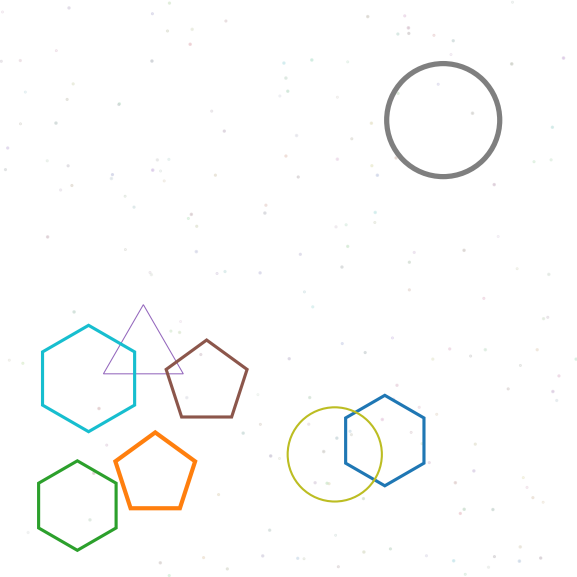[{"shape": "hexagon", "thickness": 1.5, "radius": 0.39, "center": [0.666, 0.236]}, {"shape": "pentagon", "thickness": 2, "radius": 0.36, "center": [0.269, 0.178]}, {"shape": "hexagon", "thickness": 1.5, "radius": 0.39, "center": [0.134, 0.124]}, {"shape": "triangle", "thickness": 0.5, "radius": 0.4, "center": [0.248, 0.392]}, {"shape": "pentagon", "thickness": 1.5, "radius": 0.37, "center": [0.358, 0.337]}, {"shape": "circle", "thickness": 2.5, "radius": 0.49, "center": [0.767, 0.791]}, {"shape": "circle", "thickness": 1, "radius": 0.41, "center": [0.58, 0.212]}, {"shape": "hexagon", "thickness": 1.5, "radius": 0.46, "center": [0.153, 0.344]}]